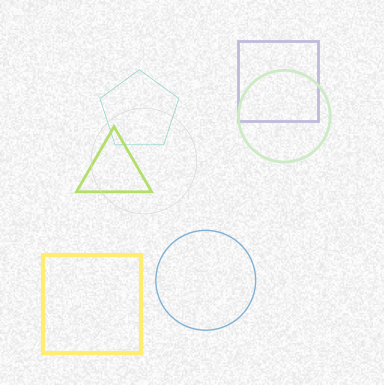[{"shape": "pentagon", "thickness": 0.5, "radius": 0.54, "center": [0.362, 0.711]}, {"shape": "square", "thickness": 2, "radius": 0.52, "center": [0.723, 0.79]}, {"shape": "circle", "thickness": 1, "radius": 0.65, "center": [0.534, 0.272]}, {"shape": "triangle", "thickness": 2, "radius": 0.56, "center": [0.296, 0.558]}, {"shape": "circle", "thickness": 0.5, "radius": 0.69, "center": [0.374, 0.582]}, {"shape": "circle", "thickness": 2, "radius": 0.6, "center": [0.738, 0.698]}, {"shape": "square", "thickness": 3, "radius": 0.64, "center": [0.24, 0.21]}]